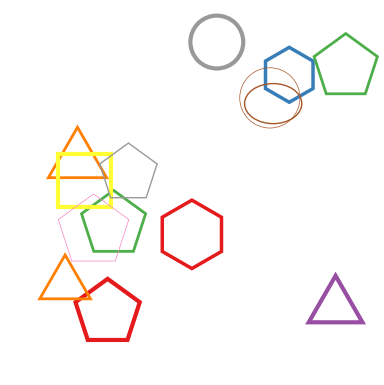[{"shape": "hexagon", "thickness": 2.5, "radius": 0.44, "center": [0.498, 0.391]}, {"shape": "pentagon", "thickness": 3, "radius": 0.44, "center": [0.28, 0.188]}, {"shape": "hexagon", "thickness": 2.5, "radius": 0.36, "center": [0.751, 0.806]}, {"shape": "pentagon", "thickness": 2, "radius": 0.44, "center": [0.295, 0.418]}, {"shape": "pentagon", "thickness": 2, "radius": 0.43, "center": [0.898, 0.826]}, {"shape": "triangle", "thickness": 3, "radius": 0.4, "center": [0.872, 0.203]}, {"shape": "triangle", "thickness": 2, "radius": 0.44, "center": [0.201, 0.582]}, {"shape": "triangle", "thickness": 2, "radius": 0.38, "center": [0.169, 0.262]}, {"shape": "square", "thickness": 3, "radius": 0.35, "center": [0.219, 0.53]}, {"shape": "circle", "thickness": 0.5, "radius": 0.39, "center": [0.701, 0.746]}, {"shape": "oval", "thickness": 1, "radius": 0.37, "center": [0.71, 0.731]}, {"shape": "pentagon", "thickness": 0.5, "radius": 0.48, "center": [0.243, 0.4]}, {"shape": "pentagon", "thickness": 1, "radius": 0.39, "center": [0.334, 0.55]}, {"shape": "circle", "thickness": 3, "radius": 0.34, "center": [0.563, 0.891]}]